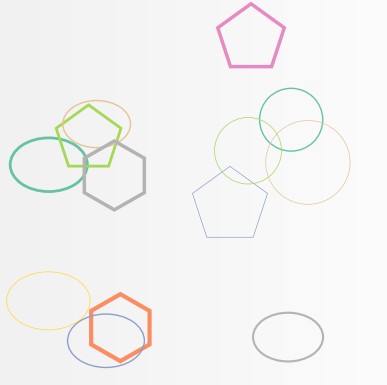[{"shape": "circle", "thickness": 1, "radius": 0.41, "center": [0.751, 0.689]}, {"shape": "oval", "thickness": 2, "radius": 0.5, "center": [0.126, 0.572]}, {"shape": "hexagon", "thickness": 3, "radius": 0.44, "center": [0.311, 0.149]}, {"shape": "pentagon", "thickness": 0.5, "radius": 0.51, "center": [0.594, 0.466]}, {"shape": "oval", "thickness": 1, "radius": 0.5, "center": [0.273, 0.115]}, {"shape": "pentagon", "thickness": 2.5, "radius": 0.45, "center": [0.648, 0.9]}, {"shape": "pentagon", "thickness": 2, "radius": 0.44, "center": [0.229, 0.64]}, {"shape": "circle", "thickness": 0.5, "radius": 0.43, "center": [0.64, 0.608]}, {"shape": "oval", "thickness": 0.5, "radius": 0.54, "center": [0.125, 0.219]}, {"shape": "circle", "thickness": 0.5, "radius": 0.54, "center": [0.795, 0.578]}, {"shape": "oval", "thickness": 1, "radius": 0.44, "center": [0.249, 0.678]}, {"shape": "hexagon", "thickness": 2.5, "radius": 0.45, "center": [0.295, 0.544]}, {"shape": "oval", "thickness": 1.5, "radius": 0.45, "center": [0.743, 0.124]}]